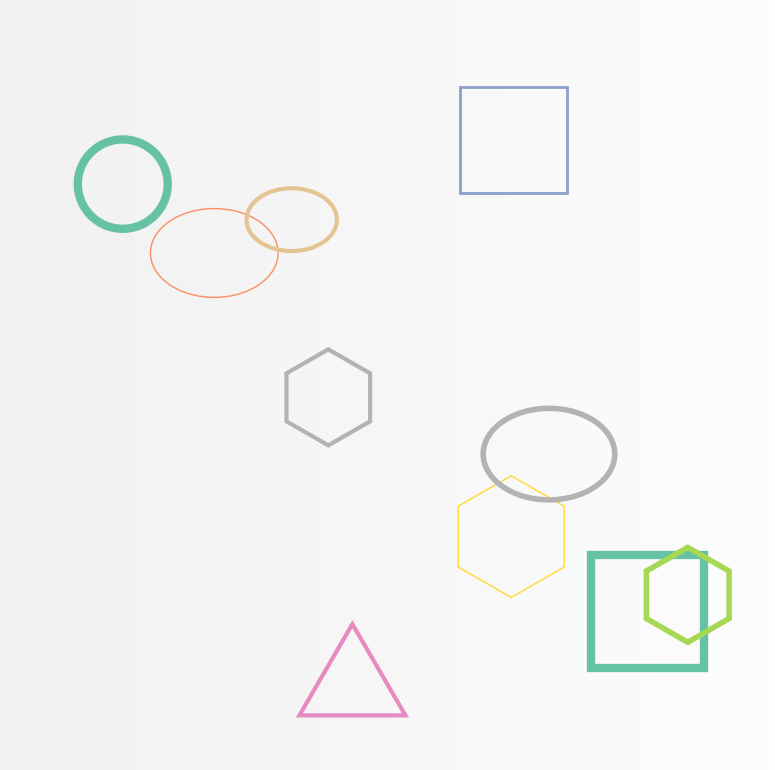[{"shape": "circle", "thickness": 3, "radius": 0.29, "center": [0.158, 0.761]}, {"shape": "square", "thickness": 3, "radius": 0.37, "center": [0.835, 0.206]}, {"shape": "oval", "thickness": 0.5, "radius": 0.41, "center": [0.276, 0.671]}, {"shape": "square", "thickness": 1, "radius": 0.35, "center": [0.663, 0.818]}, {"shape": "triangle", "thickness": 1.5, "radius": 0.4, "center": [0.455, 0.11]}, {"shape": "hexagon", "thickness": 2, "radius": 0.31, "center": [0.887, 0.228]}, {"shape": "hexagon", "thickness": 0.5, "radius": 0.39, "center": [0.66, 0.303]}, {"shape": "oval", "thickness": 1.5, "radius": 0.29, "center": [0.376, 0.715]}, {"shape": "hexagon", "thickness": 1.5, "radius": 0.31, "center": [0.424, 0.484]}, {"shape": "oval", "thickness": 2, "radius": 0.42, "center": [0.708, 0.41]}]